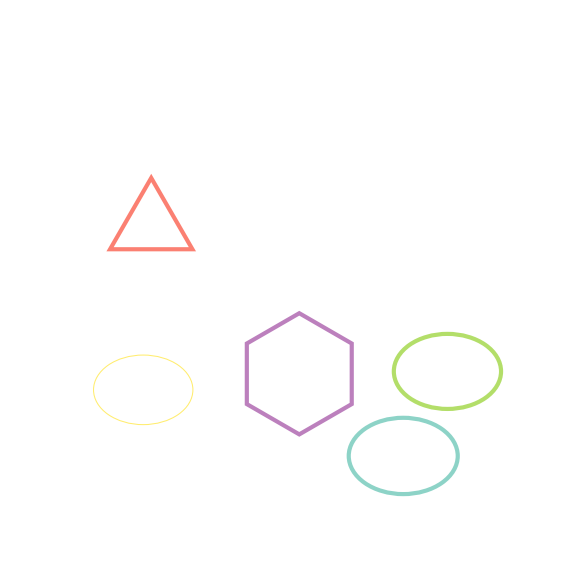[{"shape": "oval", "thickness": 2, "radius": 0.47, "center": [0.698, 0.21]}, {"shape": "triangle", "thickness": 2, "radius": 0.41, "center": [0.262, 0.609]}, {"shape": "oval", "thickness": 2, "radius": 0.46, "center": [0.775, 0.356]}, {"shape": "hexagon", "thickness": 2, "radius": 0.52, "center": [0.518, 0.352]}, {"shape": "oval", "thickness": 0.5, "radius": 0.43, "center": [0.248, 0.324]}]